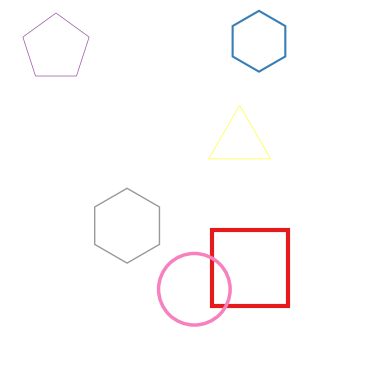[{"shape": "square", "thickness": 3, "radius": 0.49, "center": [0.649, 0.304]}, {"shape": "hexagon", "thickness": 1.5, "radius": 0.4, "center": [0.673, 0.893]}, {"shape": "pentagon", "thickness": 0.5, "radius": 0.45, "center": [0.145, 0.876]}, {"shape": "triangle", "thickness": 0.5, "radius": 0.46, "center": [0.622, 0.634]}, {"shape": "circle", "thickness": 2.5, "radius": 0.46, "center": [0.505, 0.249]}, {"shape": "hexagon", "thickness": 1, "radius": 0.49, "center": [0.33, 0.414]}]